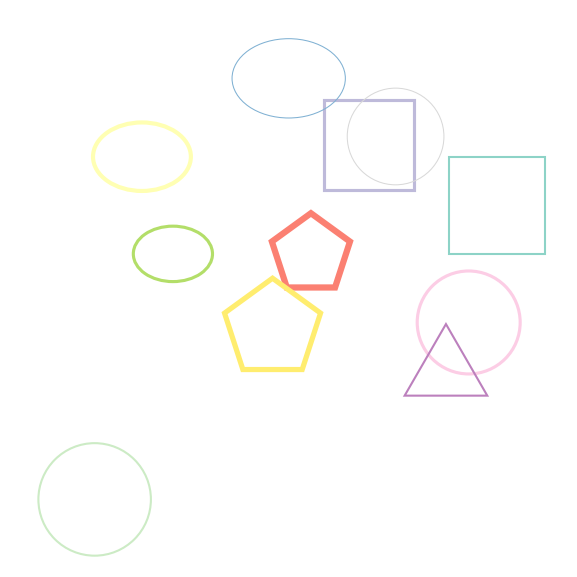[{"shape": "square", "thickness": 1, "radius": 0.42, "center": [0.861, 0.643]}, {"shape": "oval", "thickness": 2, "radius": 0.42, "center": [0.246, 0.728]}, {"shape": "square", "thickness": 1.5, "radius": 0.39, "center": [0.638, 0.748]}, {"shape": "pentagon", "thickness": 3, "radius": 0.36, "center": [0.538, 0.559]}, {"shape": "oval", "thickness": 0.5, "radius": 0.49, "center": [0.5, 0.863]}, {"shape": "oval", "thickness": 1.5, "radius": 0.34, "center": [0.299, 0.56]}, {"shape": "circle", "thickness": 1.5, "radius": 0.45, "center": [0.812, 0.441]}, {"shape": "circle", "thickness": 0.5, "radius": 0.42, "center": [0.685, 0.763]}, {"shape": "triangle", "thickness": 1, "radius": 0.41, "center": [0.772, 0.355]}, {"shape": "circle", "thickness": 1, "radius": 0.49, "center": [0.164, 0.134]}, {"shape": "pentagon", "thickness": 2.5, "radius": 0.44, "center": [0.472, 0.43]}]